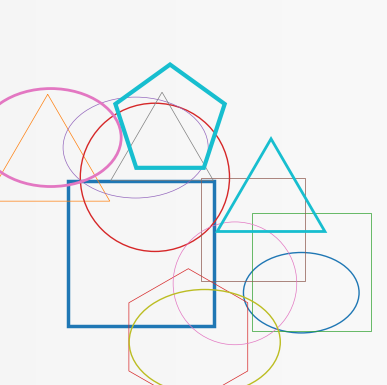[{"shape": "oval", "thickness": 1, "radius": 0.75, "center": [0.777, 0.24]}, {"shape": "square", "thickness": 2.5, "radius": 0.94, "center": [0.364, 0.342]}, {"shape": "triangle", "thickness": 0.5, "radius": 0.93, "center": [0.123, 0.57]}, {"shape": "square", "thickness": 0.5, "radius": 0.77, "center": [0.804, 0.293]}, {"shape": "hexagon", "thickness": 0.5, "radius": 0.89, "center": [0.486, 0.125]}, {"shape": "circle", "thickness": 1, "radius": 0.96, "center": [0.4, 0.539]}, {"shape": "oval", "thickness": 0.5, "radius": 0.94, "center": [0.35, 0.617]}, {"shape": "square", "thickness": 0.5, "radius": 0.67, "center": [0.653, 0.403]}, {"shape": "oval", "thickness": 2, "radius": 0.91, "center": [0.131, 0.643]}, {"shape": "circle", "thickness": 0.5, "radius": 0.8, "center": [0.606, 0.264]}, {"shape": "triangle", "thickness": 0.5, "radius": 0.76, "center": [0.418, 0.608]}, {"shape": "oval", "thickness": 1, "radius": 0.97, "center": [0.528, 0.112]}, {"shape": "pentagon", "thickness": 3, "radius": 0.74, "center": [0.439, 0.684]}, {"shape": "triangle", "thickness": 2, "radius": 0.8, "center": [0.699, 0.479]}]